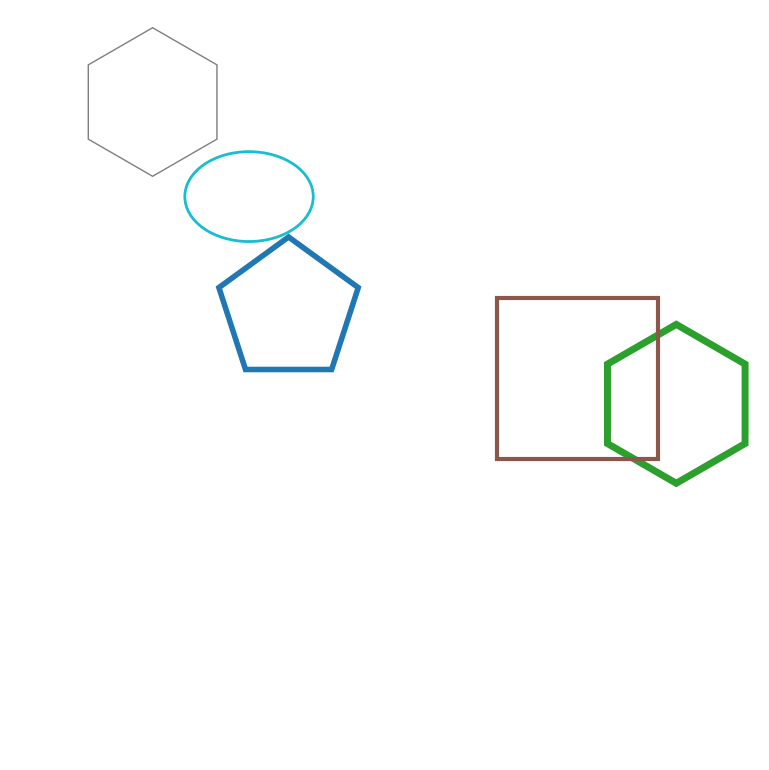[{"shape": "pentagon", "thickness": 2, "radius": 0.48, "center": [0.375, 0.597]}, {"shape": "hexagon", "thickness": 2.5, "radius": 0.52, "center": [0.878, 0.476]}, {"shape": "square", "thickness": 1.5, "radius": 0.52, "center": [0.749, 0.509]}, {"shape": "hexagon", "thickness": 0.5, "radius": 0.48, "center": [0.198, 0.868]}, {"shape": "oval", "thickness": 1, "radius": 0.42, "center": [0.323, 0.745]}]